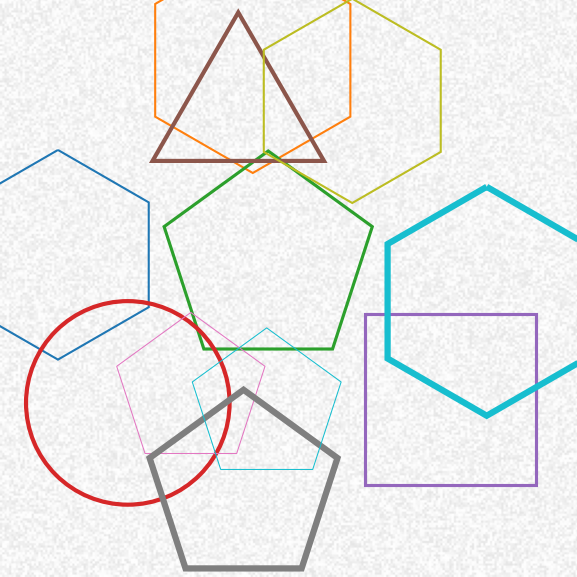[{"shape": "hexagon", "thickness": 1, "radius": 0.91, "center": [0.1, 0.558]}, {"shape": "hexagon", "thickness": 1, "radius": 0.98, "center": [0.438, 0.895]}, {"shape": "pentagon", "thickness": 1.5, "radius": 0.95, "center": [0.464, 0.548]}, {"shape": "circle", "thickness": 2, "radius": 0.88, "center": [0.221, 0.301]}, {"shape": "square", "thickness": 1.5, "radius": 0.74, "center": [0.78, 0.307]}, {"shape": "triangle", "thickness": 2, "radius": 0.86, "center": [0.413, 0.806]}, {"shape": "pentagon", "thickness": 0.5, "radius": 0.68, "center": [0.33, 0.323]}, {"shape": "pentagon", "thickness": 3, "radius": 0.86, "center": [0.422, 0.153]}, {"shape": "hexagon", "thickness": 1, "radius": 0.88, "center": [0.61, 0.825]}, {"shape": "pentagon", "thickness": 0.5, "radius": 0.68, "center": [0.462, 0.296]}, {"shape": "hexagon", "thickness": 3, "radius": 0.99, "center": [0.843, 0.477]}]